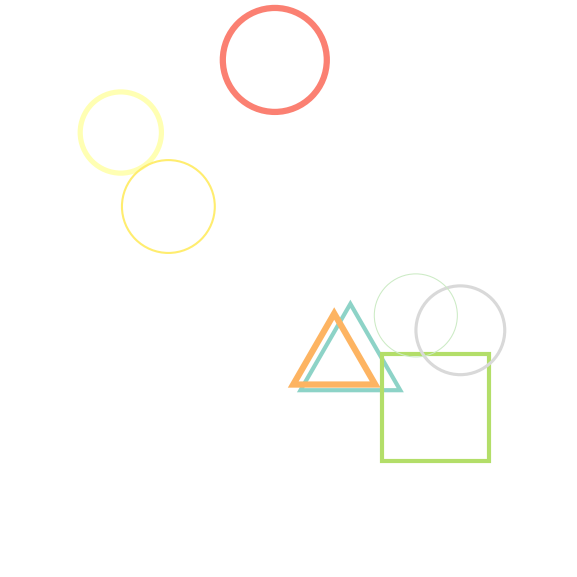[{"shape": "triangle", "thickness": 2, "radius": 0.5, "center": [0.607, 0.373]}, {"shape": "circle", "thickness": 2.5, "radius": 0.35, "center": [0.209, 0.77]}, {"shape": "circle", "thickness": 3, "radius": 0.45, "center": [0.476, 0.895]}, {"shape": "triangle", "thickness": 3, "radius": 0.41, "center": [0.579, 0.374]}, {"shape": "square", "thickness": 2, "radius": 0.46, "center": [0.754, 0.294]}, {"shape": "circle", "thickness": 1.5, "radius": 0.38, "center": [0.797, 0.427]}, {"shape": "circle", "thickness": 0.5, "radius": 0.36, "center": [0.72, 0.453]}, {"shape": "circle", "thickness": 1, "radius": 0.4, "center": [0.292, 0.642]}]